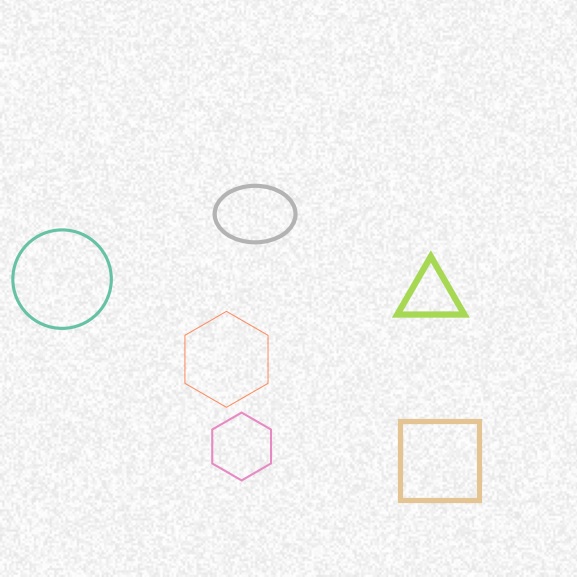[{"shape": "circle", "thickness": 1.5, "radius": 0.43, "center": [0.107, 0.516]}, {"shape": "hexagon", "thickness": 0.5, "radius": 0.42, "center": [0.392, 0.377]}, {"shape": "hexagon", "thickness": 1, "radius": 0.29, "center": [0.418, 0.226]}, {"shape": "triangle", "thickness": 3, "radius": 0.34, "center": [0.746, 0.488]}, {"shape": "square", "thickness": 2.5, "radius": 0.34, "center": [0.761, 0.201]}, {"shape": "oval", "thickness": 2, "radius": 0.35, "center": [0.442, 0.628]}]